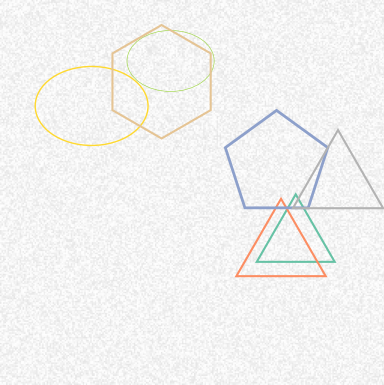[{"shape": "triangle", "thickness": 1.5, "radius": 0.58, "center": [0.768, 0.378]}, {"shape": "triangle", "thickness": 1.5, "radius": 0.67, "center": [0.73, 0.35]}, {"shape": "pentagon", "thickness": 2, "radius": 0.7, "center": [0.718, 0.573]}, {"shape": "oval", "thickness": 0.5, "radius": 0.57, "center": [0.443, 0.842]}, {"shape": "oval", "thickness": 1, "radius": 0.73, "center": [0.238, 0.725]}, {"shape": "hexagon", "thickness": 1.5, "radius": 0.74, "center": [0.42, 0.788]}, {"shape": "triangle", "thickness": 1.5, "radius": 0.68, "center": [0.878, 0.527]}]